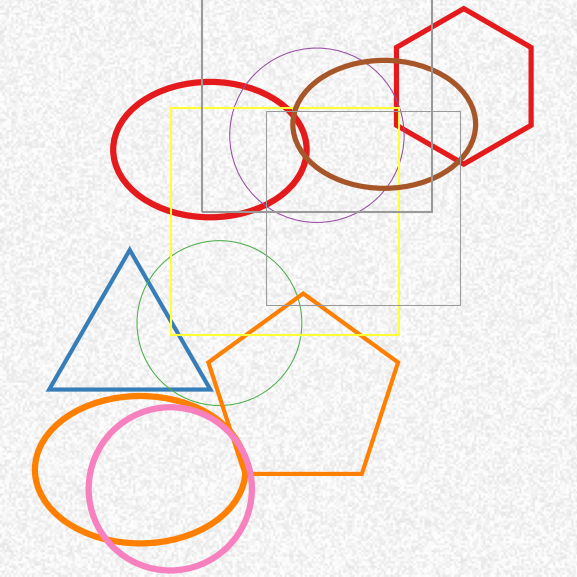[{"shape": "hexagon", "thickness": 2.5, "radius": 0.67, "center": [0.803, 0.85]}, {"shape": "oval", "thickness": 3, "radius": 0.84, "center": [0.363, 0.74]}, {"shape": "triangle", "thickness": 2, "radius": 0.81, "center": [0.225, 0.405]}, {"shape": "circle", "thickness": 0.5, "radius": 0.71, "center": [0.38, 0.44]}, {"shape": "circle", "thickness": 0.5, "radius": 0.75, "center": [0.549, 0.765]}, {"shape": "pentagon", "thickness": 2, "radius": 0.86, "center": [0.525, 0.318]}, {"shape": "oval", "thickness": 3, "radius": 0.91, "center": [0.243, 0.186]}, {"shape": "square", "thickness": 1, "radius": 0.99, "center": [0.493, 0.615]}, {"shape": "oval", "thickness": 2.5, "radius": 0.79, "center": [0.665, 0.784]}, {"shape": "circle", "thickness": 3, "radius": 0.71, "center": [0.295, 0.153]}, {"shape": "square", "thickness": 0.5, "radius": 0.84, "center": [0.628, 0.639]}, {"shape": "square", "thickness": 1, "radius": 1.0, "center": [0.549, 0.832]}]